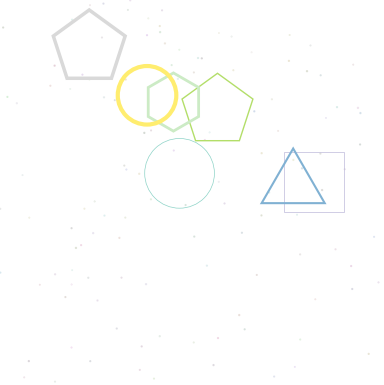[{"shape": "circle", "thickness": 0.5, "radius": 0.45, "center": [0.466, 0.55]}, {"shape": "square", "thickness": 0.5, "radius": 0.39, "center": [0.815, 0.527]}, {"shape": "triangle", "thickness": 1.5, "radius": 0.47, "center": [0.761, 0.52]}, {"shape": "pentagon", "thickness": 1, "radius": 0.48, "center": [0.565, 0.713]}, {"shape": "pentagon", "thickness": 2.5, "radius": 0.49, "center": [0.232, 0.876]}, {"shape": "hexagon", "thickness": 2, "radius": 0.38, "center": [0.45, 0.735]}, {"shape": "circle", "thickness": 3, "radius": 0.38, "center": [0.382, 0.752]}]